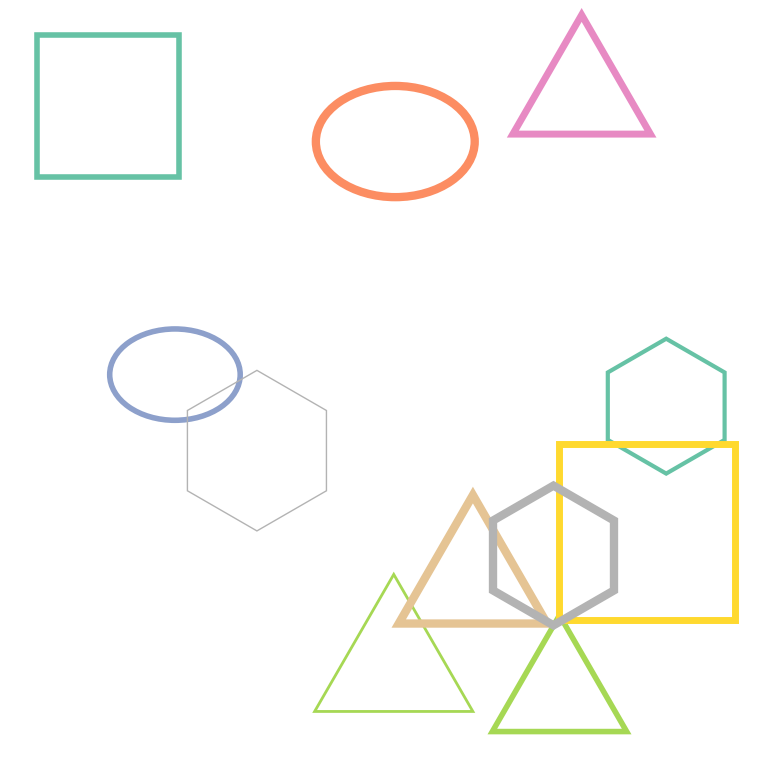[{"shape": "square", "thickness": 2, "radius": 0.46, "center": [0.14, 0.862]}, {"shape": "hexagon", "thickness": 1.5, "radius": 0.44, "center": [0.865, 0.473]}, {"shape": "oval", "thickness": 3, "radius": 0.52, "center": [0.513, 0.816]}, {"shape": "oval", "thickness": 2, "radius": 0.42, "center": [0.227, 0.513]}, {"shape": "triangle", "thickness": 2.5, "radius": 0.52, "center": [0.755, 0.877]}, {"shape": "triangle", "thickness": 2, "radius": 0.5, "center": [0.727, 0.1]}, {"shape": "triangle", "thickness": 1, "radius": 0.59, "center": [0.511, 0.135]}, {"shape": "square", "thickness": 2.5, "radius": 0.57, "center": [0.841, 0.309]}, {"shape": "triangle", "thickness": 3, "radius": 0.56, "center": [0.614, 0.246]}, {"shape": "hexagon", "thickness": 3, "radius": 0.45, "center": [0.719, 0.279]}, {"shape": "hexagon", "thickness": 0.5, "radius": 0.52, "center": [0.334, 0.415]}]